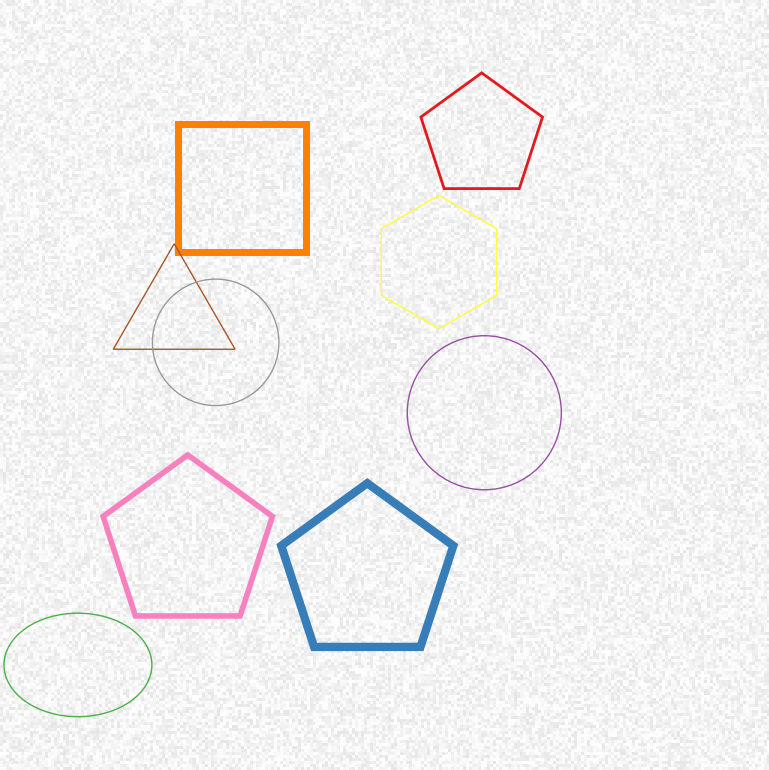[{"shape": "pentagon", "thickness": 1, "radius": 0.42, "center": [0.626, 0.822]}, {"shape": "pentagon", "thickness": 3, "radius": 0.59, "center": [0.477, 0.255]}, {"shape": "oval", "thickness": 0.5, "radius": 0.48, "center": [0.101, 0.136]}, {"shape": "circle", "thickness": 0.5, "radius": 0.5, "center": [0.629, 0.464]}, {"shape": "square", "thickness": 2.5, "radius": 0.42, "center": [0.314, 0.756]}, {"shape": "hexagon", "thickness": 0.5, "radius": 0.43, "center": [0.57, 0.66]}, {"shape": "triangle", "thickness": 0.5, "radius": 0.46, "center": [0.226, 0.592]}, {"shape": "pentagon", "thickness": 2, "radius": 0.58, "center": [0.244, 0.294]}, {"shape": "circle", "thickness": 0.5, "radius": 0.41, "center": [0.28, 0.555]}]